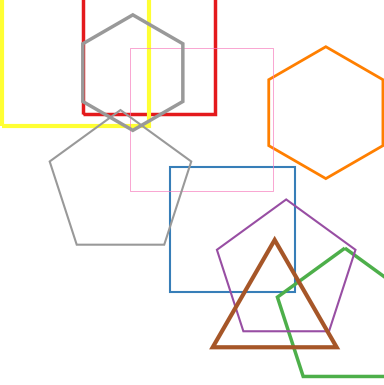[{"shape": "square", "thickness": 2.5, "radius": 0.86, "center": [0.386, 0.875]}, {"shape": "square", "thickness": 1.5, "radius": 0.81, "center": [0.603, 0.404]}, {"shape": "pentagon", "thickness": 2.5, "radius": 0.92, "center": [0.896, 0.171]}, {"shape": "pentagon", "thickness": 1.5, "radius": 0.95, "center": [0.743, 0.293]}, {"shape": "hexagon", "thickness": 2, "radius": 0.86, "center": [0.846, 0.707]}, {"shape": "square", "thickness": 3, "radius": 0.95, "center": [0.196, 0.863]}, {"shape": "triangle", "thickness": 3, "radius": 0.93, "center": [0.713, 0.191]}, {"shape": "square", "thickness": 0.5, "radius": 0.93, "center": [0.523, 0.69]}, {"shape": "hexagon", "thickness": 2.5, "radius": 0.75, "center": [0.345, 0.811]}, {"shape": "pentagon", "thickness": 1.5, "radius": 0.97, "center": [0.313, 0.521]}]